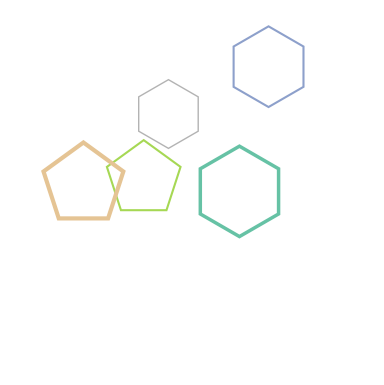[{"shape": "hexagon", "thickness": 2.5, "radius": 0.59, "center": [0.622, 0.503]}, {"shape": "hexagon", "thickness": 1.5, "radius": 0.52, "center": [0.698, 0.827]}, {"shape": "pentagon", "thickness": 1.5, "radius": 0.5, "center": [0.373, 0.535]}, {"shape": "pentagon", "thickness": 3, "radius": 0.55, "center": [0.217, 0.521]}, {"shape": "hexagon", "thickness": 1, "radius": 0.45, "center": [0.438, 0.704]}]